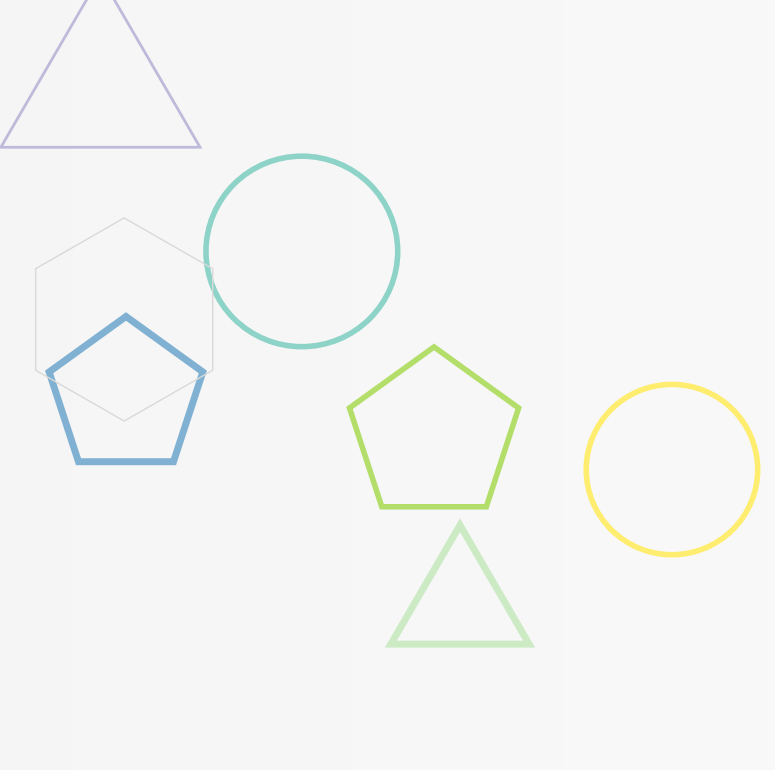[{"shape": "circle", "thickness": 2, "radius": 0.62, "center": [0.389, 0.673]}, {"shape": "triangle", "thickness": 1, "radius": 0.74, "center": [0.13, 0.883]}, {"shape": "pentagon", "thickness": 2.5, "radius": 0.52, "center": [0.163, 0.485]}, {"shape": "pentagon", "thickness": 2, "radius": 0.57, "center": [0.56, 0.435]}, {"shape": "hexagon", "thickness": 0.5, "radius": 0.66, "center": [0.16, 0.585]}, {"shape": "triangle", "thickness": 2.5, "radius": 0.51, "center": [0.594, 0.215]}, {"shape": "circle", "thickness": 2, "radius": 0.55, "center": [0.867, 0.39]}]